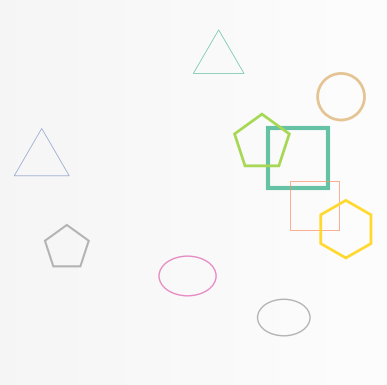[{"shape": "triangle", "thickness": 0.5, "radius": 0.38, "center": [0.564, 0.847]}, {"shape": "square", "thickness": 3, "radius": 0.39, "center": [0.77, 0.59]}, {"shape": "square", "thickness": 0.5, "radius": 0.32, "center": [0.811, 0.465]}, {"shape": "triangle", "thickness": 0.5, "radius": 0.41, "center": [0.108, 0.584]}, {"shape": "oval", "thickness": 1, "radius": 0.37, "center": [0.484, 0.283]}, {"shape": "pentagon", "thickness": 2, "radius": 0.37, "center": [0.676, 0.629]}, {"shape": "hexagon", "thickness": 2, "radius": 0.37, "center": [0.893, 0.405]}, {"shape": "circle", "thickness": 2, "radius": 0.3, "center": [0.88, 0.749]}, {"shape": "pentagon", "thickness": 1.5, "radius": 0.3, "center": [0.173, 0.356]}, {"shape": "oval", "thickness": 1, "radius": 0.34, "center": [0.732, 0.175]}]